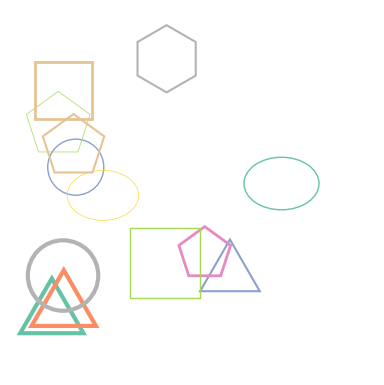[{"shape": "triangle", "thickness": 3, "radius": 0.47, "center": [0.135, 0.182]}, {"shape": "oval", "thickness": 1, "radius": 0.49, "center": [0.731, 0.523]}, {"shape": "triangle", "thickness": 3, "radius": 0.48, "center": [0.166, 0.202]}, {"shape": "triangle", "thickness": 1.5, "radius": 0.45, "center": [0.597, 0.288]}, {"shape": "circle", "thickness": 1, "radius": 0.36, "center": [0.197, 0.566]}, {"shape": "pentagon", "thickness": 2, "radius": 0.35, "center": [0.532, 0.341]}, {"shape": "pentagon", "thickness": 0.5, "radius": 0.44, "center": [0.151, 0.676]}, {"shape": "square", "thickness": 1, "radius": 0.46, "center": [0.429, 0.316]}, {"shape": "oval", "thickness": 0.5, "radius": 0.46, "center": [0.267, 0.493]}, {"shape": "square", "thickness": 2, "radius": 0.37, "center": [0.165, 0.766]}, {"shape": "pentagon", "thickness": 1.5, "radius": 0.42, "center": [0.191, 0.62]}, {"shape": "circle", "thickness": 3, "radius": 0.46, "center": [0.164, 0.284]}, {"shape": "hexagon", "thickness": 1.5, "radius": 0.44, "center": [0.433, 0.847]}]